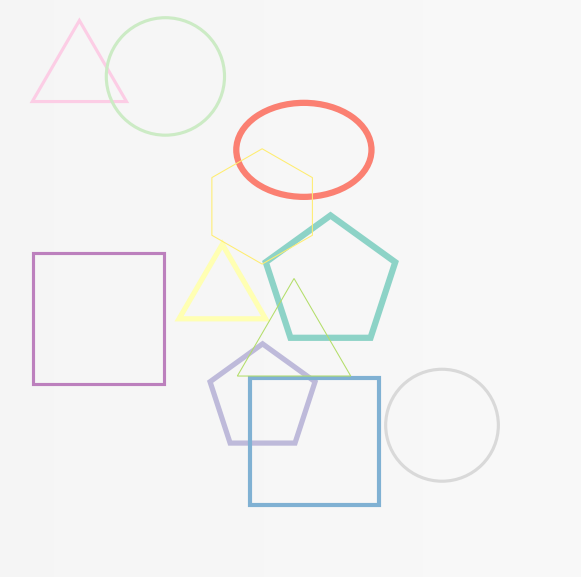[{"shape": "pentagon", "thickness": 3, "radius": 0.59, "center": [0.569, 0.509]}, {"shape": "triangle", "thickness": 2.5, "radius": 0.43, "center": [0.382, 0.49]}, {"shape": "pentagon", "thickness": 2.5, "radius": 0.47, "center": [0.452, 0.309]}, {"shape": "oval", "thickness": 3, "radius": 0.58, "center": [0.523, 0.74]}, {"shape": "square", "thickness": 2, "radius": 0.55, "center": [0.541, 0.234]}, {"shape": "triangle", "thickness": 0.5, "radius": 0.56, "center": [0.506, 0.404]}, {"shape": "triangle", "thickness": 1.5, "radius": 0.47, "center": [0.137, 0.87]}, {"shape": "circle", "thickness": 1.5, "radius": 0.48, "center": [0.76, 0.263]}, {"shape": "square", "thickness": 1.5, "radius": 0.56, "center": [0.17, 0.448]}, {"shape": "circle", "thickness": 1.5, "radius": 0.51, "center": [0.285, 0.867]}, {"shape": "hexagon", "thickness": 0.5, "radius": 0.5, "center": [0.451, 0.642]}]